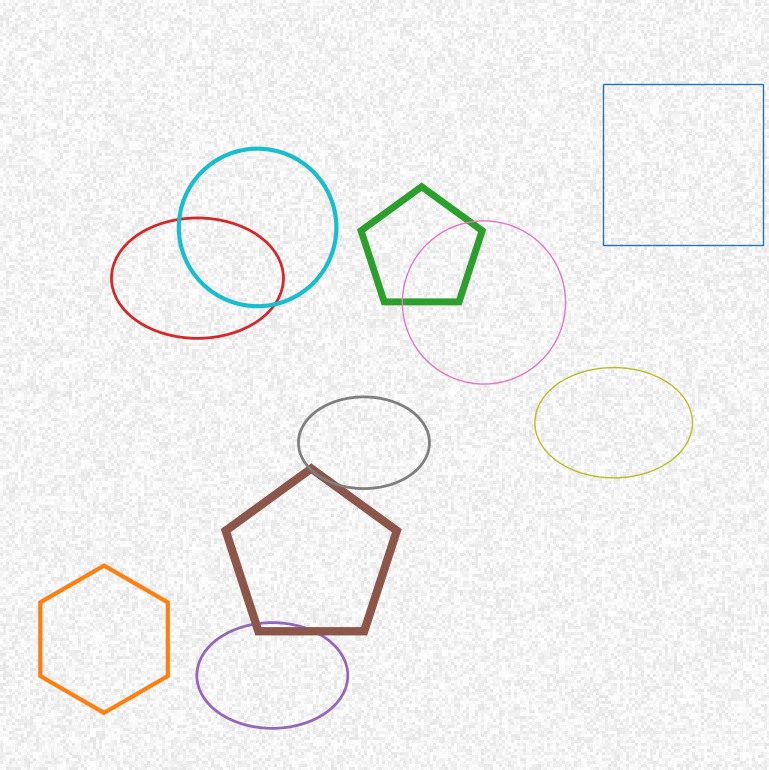[{"shape": "square", "thickness": 0.5, "radius": 0.52, "center": [0.887, 0.786]}, {"shape": "hexagon", "thickness": 1.5, "radius": 0.48, "center": [0.135, 0.17]}, {"shape": "pentagon", "thickness": 2.5, "radius": 0.41, "center": [0.548, 0.675]}, {"shape": "oval", "thickness": 1, "radius": 0.56, "center": [0.256, 0.639]}, {"shape": "oval", "thickness": 1, "radius": 0.49, "center": [0.354, 0.123]}, {"shape": "pentagon", "thickness": 3, "radius": 0.58, "center": [0.404, 0.275]}, {"shape": "circle", "thickness": 0.5, "radius": 0.53, "center": [0.629, 0.607]}, {"shape": "oval", "thickness": 1, "radius": 0.43, "center": [0.473, 0.425]}, {"shape": "oval", "thickness": 0.5, "radius": 0.51, "center": [0.797, 0.451]}, {"shape": "circle", "thickness": 1.5, "radius": 0.51, "center": [0.335, 0.705]}]